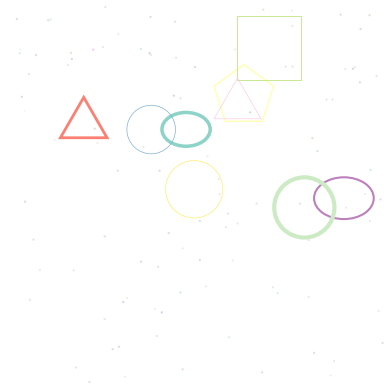[{"shape": "oval", "thickness": 2.5, "radius": 0.31, "center": [0.483, 0.664]}, {"shape": "pentagon", "thickness": 1, "radius": 0.41, "center": [0.633, 0.751]}, {"shape": "triangle", "thickness": 2, "radius": 0.35, "center": [0.218, 0.677]}, {"shape": "circle", "thickness": 0.5, "radius": 0.32, "center": [0.393, 0.664]}, {"shape": "square", "thickness": 0.5, "radius": 0.41, "center": [0.699, 0.875]}, {"shape": "triangle", "thickness": 0.5, "radius": 0.35, "center": [0.617, 0.727]}, {"shape": "oval", "thickness": 1.5, "radius": 0.39, "center": [0.893, 0.485]}, {"shape": "circle", "thickness": 3, "radius": 0.39, "center": [0.79, 0.461]}, {"shape": "circle", "thickness": 0.5, "radius": 0.37, "center": [0.504, 0.508]}]